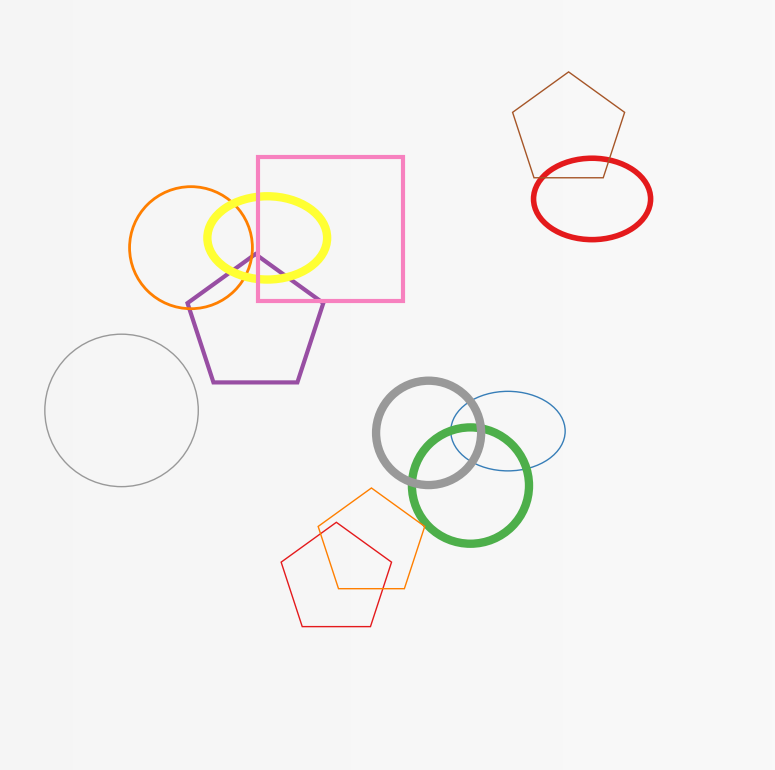[{"shape": "oval", "thickness": 2, "radius": 0.38, "center": [0.764, 0.742]}, {"shape": "pentagon", "thickness": 0.5, "radius": 0.37, "center": [0.434, 0.247]}, {"shape": "oval", "thickness": 0.5, "radius": 0.37, "center": [0.655, 0.44]}, {"shape": "circle", "thickness": 3, "radius": 0.38, "center": [0.607, 0.369]}, {"shape": "pentagon", "thickness": 1.5, "radius": 0.46, "center": [0.33, 0.578]}, {"shape": "pentagon", "thickness": 0.5, "radius": 0.36, "center": [0.479, 0.294]}, {"shape": "circle", "thickness": 1, "radius": 0.4, "center": [0.246, 0.678]}, {"shape": "oval", "thickness": 3, "radius": 0.39, "center": [0.345, 0.691]}, {"shape": "pentagon", "thickness": 0.5, "radius": 0.38, "center": [0.734, 0.831]}, {"shape": "square", "thickness": 1.5, "radius": 0.47, "center": [0.427, 0.703]}, {"shape": "circle", "thickness": 0.5, "radius": 0.5, "center": [0.157, 0.467]}, {"shape": "circle", "thickness": 3, "radius": 0.34, "center": [0.553, 0.438]}]